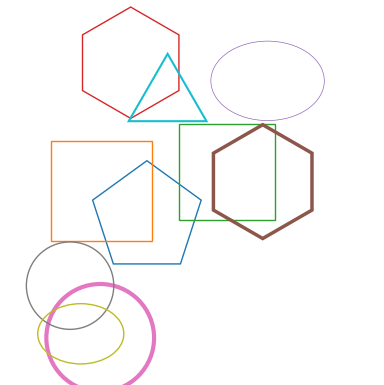[{"shape": "pentagon", "thickness": 1, "radius": 0.74, "center": [0.382, 0.434]}, {"shape": "square", "thickness": 1, "radius": 0.65, "center": [0.263, 0.504]}, {"shape": "square", "thickness": 1, "radius": 0.62, "center": [0.589, 0.553]}, {"shape": "hexagon", "thickness": 1, "radius": 0.72, "center": [0.339, 0.837]}, {"shape": "oval", "thickness": 0.5, "radius": 0.74, "center": [0.695, 0.79]}, {"shape": "hexagon", "thickness": 2.5, "radius": 0.74, "center": [0.682, 0.528]}, {"shape": "circle", "thickness": 3, "radius": 0.7, "center": [0.26, 0.122]}, {"shape": "circle", "thickness": 1, "radius": 0.57, "center": [0.182, 0.258]}, {"shape": "oval", "thickness": 1, "radius": 0.56, "center": [0.21, 0.133]}, {"shape": "triangle", "thickness": 1.5, "radius": 0.58, "center": [0.435, 0.744]}]